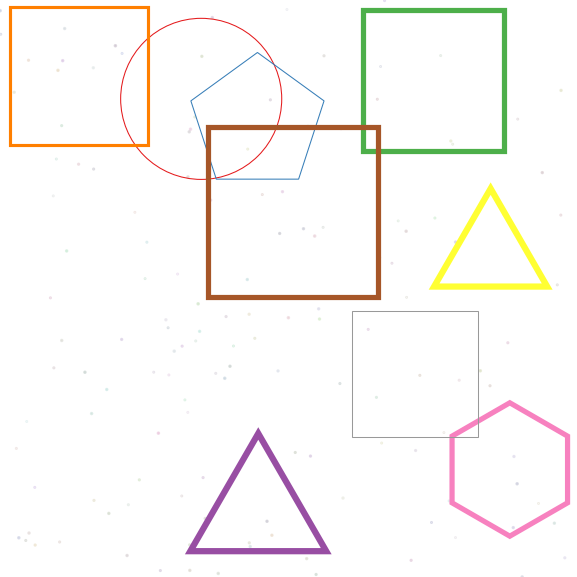[{"shape": "circle", "thickness": 0.5, "radius": 0.7, "center": [0.348, 0.828]}, {"shape": "pentagon", "thickness": 0.5, "radius": 0.61, "center": [0.446, 0.787]}, {"shape": "square", "thickness": 2.5, "radius": 0.61, "center": [0.75, 0.86]}, {"shape": "triangle", "thickness": 3, "radius": 0.68, "center": [0.447, 0.113]}, {"shape": "square", "thickness": 1.5, "radius": 0.6, "center": [0.137, 0.867]}, {"shape": "triangle", "thickness": 3, "radius": 0.57, "center": [0.85, 0.559]}, {"shape": "square", "thickness": 2.5, "radius": 0.74, "center": [0.507, 0.632]}, {"shape": "hexagon", "thickness": 2.5, "radius": 0.58, "center": [0.883, 0.186]}, {"shape": "square", "thickness": 0.5, "radius": 0.54, "center": [0.719, 0.351]}]